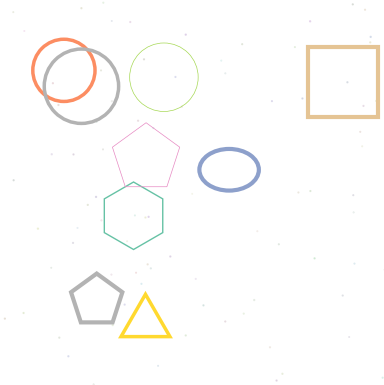[{"shape": "hexagon", "thickness": 1, "radius": 0.44, "center": [0.347, 0.44]}, {"shape": "circle", "thickness": 2.5, "radius": 0.4, "center": [0.166, 0.817]}, {"shape": "oval", "thickness": 3, "radius": 0.39, "center": [0.595, 0.559]}, {"shape": "pentagon", "thickness": 0.5, "radius": 0.46, "center": [0.379, 0.589]}, {"shape": "circle", "thickness": 0.5, "radius": 0.44, "center": [0.426, 0.799]}, {"shape": "triangle", "thickness": 2.5, "radius": 0.37, "center": [0.378, 0.162]}, {"shape": "square", "thickness": 3, "radius": 0.45, "center": [0.89, 0.788]}, {"shape": "circle", "thickness": 2.5, "radius": 0.48, "center": [0.212, 0.776]}, {"shape": "pentagon", "thickness": 3, "radius": 0.35, "center": [0.251, 0.219]}]